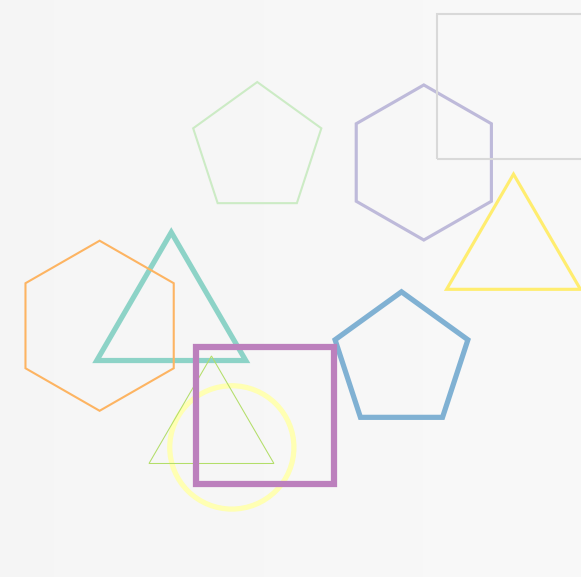[{"shape": "triangle", "thickness": 2.5, "radius": 0.74, "center": [0.295, 0.449]}, {"shape": "circle", "thickness": 2.5, "radius": 0.53, "center": [0.399, 0.224]}, {"shape": "hexagon", "thickness": 1.5, "radius": 0.67, "center": [0.729, 0.718]}, {"shape": "pentagon", "thickness": 2.5, "radius": 0.6, "center": [0.691, 0.374]}, {"shape": "hexagon", "thickness": 1, "radius": 0.74, "center": [0.171, 0.435]}, {"shape": "triangle", "thickness": 0.5, "radius": 0.62, "center": [0.364, 0.259]}, {"shape": "square", "thickness": 1, "radius": 0.63, "center": [0.878, 0.85]}, {"shape": "square", "thickness": 3, "radius": 0.59, "center": [0.456, 0.28]}, {"shape": "pentagon", "thickness": 1, "radius": 0.58, "center": [0.443, 0.741]}, {"shape": "triangle", "thickness": 1.5, "radius": 0.66, "center": [0.883, 0.565]}]